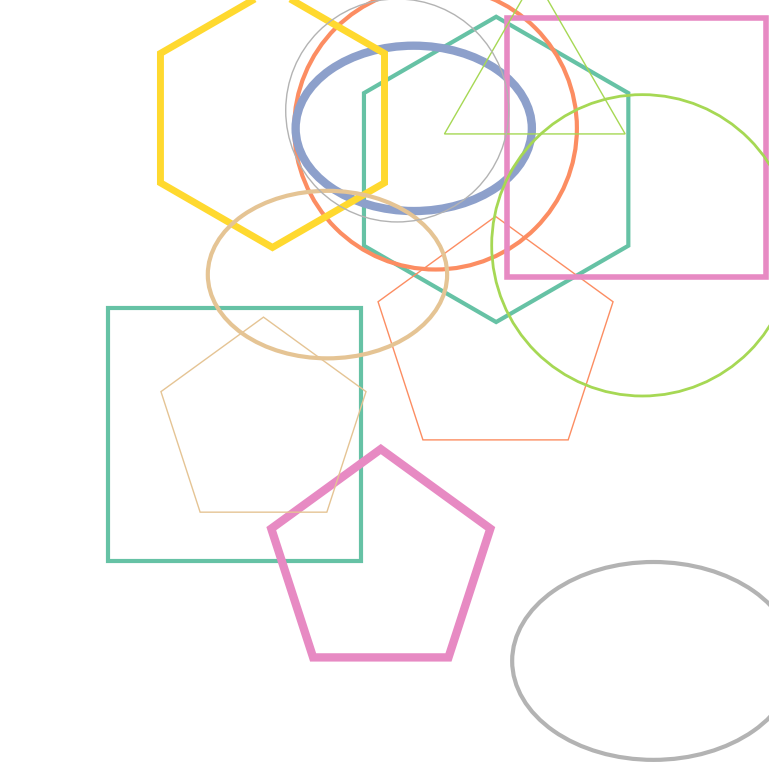[{"shape": "square", "thickness": 1.5, "radius": 0.82, "center": [0.304, 0.435]}, {"shape": "hexagon", "thickness": 1.5, "radius": 0.99, "center": [0.644, 0.78]}, {"shape": "circle", "thickness": 1.5, "radius": 0.92, "center": [0.566, 0.834]}, {"shape": "pentagon", "thickness": 0.5, "radius": 0.8, "center": [0.644, 0.559]}, {"shape": "oval", "thickness": 3, "radius": 0.77, "center": [0.537, 0.833]}, {"shape": "square", "thickness": 2, "radius": 0.84, "center": [0.827, 0.809]}, {"shape": "pentagon", "thickness": 3, "radius": 0.75, "center": [0.495, 0.267]}, {"shape": "triangle", "thickness": 0.5, "radius": 0.68, "center": [0.695, 0.894]}, {"shape": "circle", "thickness": 1, "radius": 0.98, "center": [0.834, 0.681]}, {"shape": "hexagon", "thickness": 2.5, "radius": 0.84, "center": [0.354, 0.847]}, {"shape": "pentagon", "thickness": 0.5, "radius": 0.7, "center": [0.342, 0.448]}, {"shape": "oval", "thickness": 1.5, "radius": 0.78, "center": [0.425, 0.643]}, {"shape": "oval", "thickness": 1.5, "radius": 0.92, "center": [0.849, 0.142]}, {"shape": "circle", "thickness": 0.5, "radius": 0.72, "center": [0.516, 0.857]}]